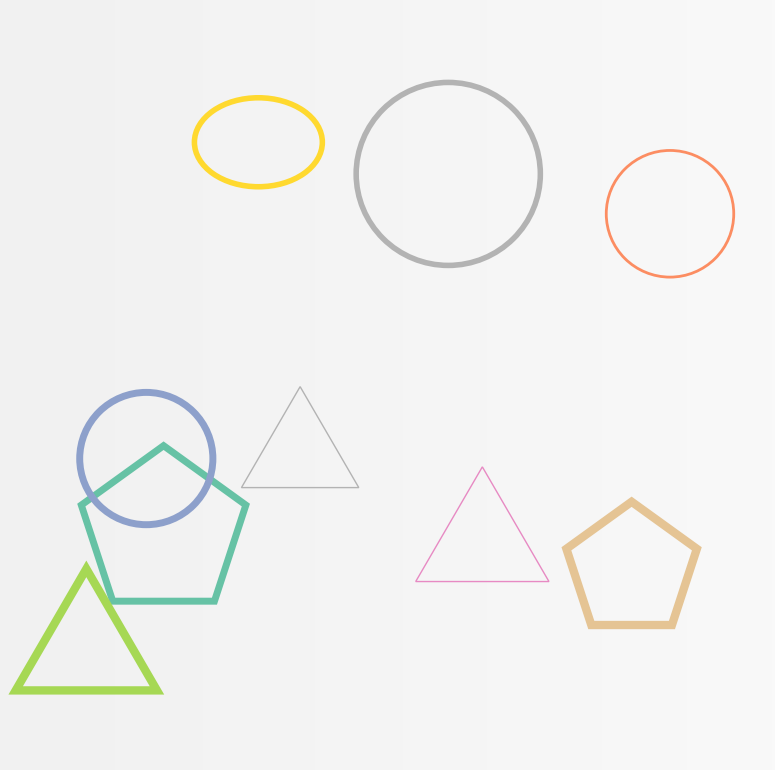[{"shape": "pentagon", "thickness": 2.5, "radius": 0.56, "center": [0.211, 0.31]}, {"shape": "circle", "thickness": 1, "radius": 0.41, "center": [0.865, 0.722]}, {"shape": "circle", "thickness": 2.5, "radius": 0.43, "center": [0.189, 0.404]}, {"shape": "triangle", "thickness": 0.5, "radius": 0.5, "center": [0.622, 0.294]}, {"shape": "triangle", "thickness": 3, "radius": 0.53, "center": [0.111, 0.156]}, {"shape": "oval", "thickness": 2, "radius": 0.41, "center": [0.333, 0.815]}, {"shape": "pentagon", "thickness": 3, "radius": 0.44, "center": [0.815, 0.26]}, {"shape": "triangle", "thickness": 0.5, "radius": 0.44, "center": [0.387, 0.41]}, {"shape": "circle", "thickness": 2, "radius": 0.59, "center": [0.578, 0.774]}]